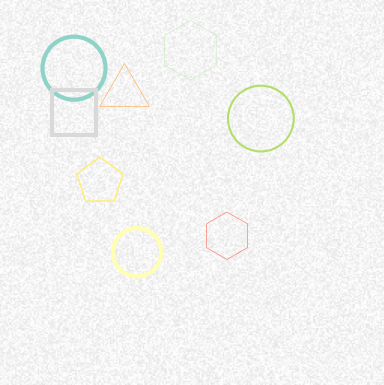[{"shape": "circle", "thickness": 3, "radius": 0.41, "center": [0.192, 0.823]}, {"shape": "circle", "thickness": 3, "radius": 0.31, "center": [0.356, 0.345]}, {"shape": "hexagon", "thickness": 0.5, "radius": 0.31, "center": [0.589, 0.388]}, {"shape": "triangle", "thickness": 0.5, "radius": 0.37, "center": [0.323, 0.761]}, {"shape": "circle", "thickness": 1.5, "radius": 0.43, "center": [0.678, 0.692]}, {"shape": "square", "thickness": 3, "radius": 0.29, "center": [0.192, 0.707]}, {"shape": "hexagon", "thickness": 0.5, "radius": 0.39, "center": [0.495, 0.869]}, {"shape": "pentagon", "thickness": 1, "radius": 0.31, "center": [0.259, 0.529]}]